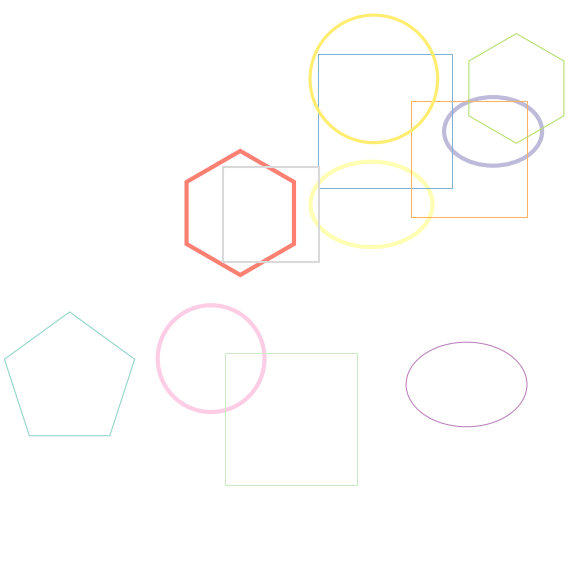[{"shape": "pentagon", "thickness": 0.5, "radius": 0.59, "center": [0.12, 0.34]}, {"shape": "oval", "thickness": 2, "radius": 0.53, "center": [0.643, 0.645]}, {"shape": "oval", "thickness": 2, "radius": 0.42, "center": [0.854, 0.772]}, {"shape": "hexagon", "thickness": 2, "radius": 0.54, "center": [0.416, 0.63]}, {"shape": "square", "thickness": 0.5, "radius": 0.58, "center": [0.666, 0.789]}, {"shape": "square", "thickness": 0.5, "radius": 0.5, "center": [0.812, 0.724]}, {"shape": "hexagon", "thickness": 0.5, "radius": 0.47, "center": [0.894, 0.846]}, {"shape": "circle", "thickness": 2, "radius": 0.46, "center": [0.366, 0.378]}, {"shape": "square", "thickness": 1, "radius": 0.41, "center": [0.47, 0.628]}, {"shape": "oval", "thickness": 0.5, "radius": 0.52, "center": [0.808, 0.333]}, {"shape": "square", "thickness": 0.5, "radius": 0.57, "center": [0.504, 0.274]}, {"shape": "circle", "thickness": 1.5, "radius": 0.55, "center": [0.647, 0.863]}]